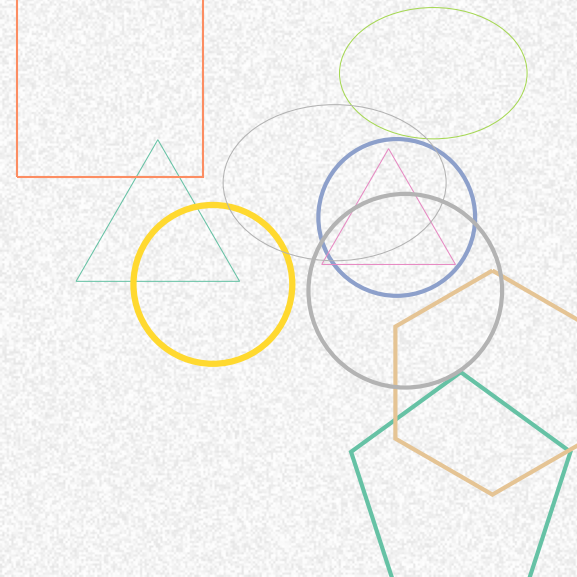[{"shape": "pentagon", "thickness": 2, "radius": 1.0, "center": [0.798, 0.155]}, {"shape": "triangle", "thickness": 0.5, "radius": 0.82, "center": [0.273, 0.594]}, {"shape": "square", "thickness": 1, "radius": 0.81, "center": [0.19, 0.855]}, {"shape": "circle", "thickness": 2, "radius": 0.68, "center": [0.687, 0.623]}, {"shape": "triangle", "thickness": 0.5, "radius": 0.67, "center": [0.673, 0.608]}, {"shape": "oval", "thickness": 0.5, "radius": 0.81, "center": [0.75, 0.872]}, {"shape": "circle", "thickness": 3, "radius": 0.69, "center": [0.369, 0.507]}, {"shape": "hexagon", "thickness": 2, "radius": 0.97, "center": [0.853, 0.337]}, {"shape": "circle", "thickness": 2, "radius": 0.84, "center": [0.702, 0.496]}, {"shape": "oval", "thickness": 0.5, "radius": 0.97, "center": [0.579, 0.683]}]